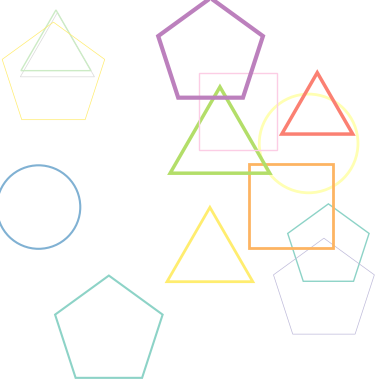[{"shape": "pentagon", "thickness": 1, "radius": 0.56, "center": [0.853, 0.359]}, {"shape": "pentagon", "thickness": 1.5, "radius": 0.73, "center": [0.283, 0.137]}, {"shape": "circle", "thickness": 2, "radius": 0.64, "center": [0.802, 0.627]}, {"shape": "pentagon", "thickness": 0.5, "radius": 0.69, "center": [0.841, 0.244]}, {"shape": "triangle", "thickness": 2.5, "radius": 0.53, "center": [0.824, 0.705]}, {"shape": "circle", "thickness": 1.5, "radius": 0.54, "center": [0.1, 0.462]}, {"shape": "square", "thickness": 2, "radius": 0.54, "center": [0.756, 0.465]}, {"shape": "triangle", "thickness": 2.5, "radius": 0.75, "center": [0.571, 0.625]}, {"shape": "square", "thickness": 1, "radius": 0.51, "center": [0.618, 0.711]}, {"shape": "triangle", "thickness": 0.5, "radius": 0.56, "center": [0.149, 0.856]}, {"shape": "pentagon", "thickness": 3, "radius": 0.72, "center": [0.547, 0.862]}, {"shape": "triangle", "thickness": 1, "radius": 0.53, "center": [0.145, 0.869]}, {"shape": "triangle", "thickness": 2, "radius": 0.64, "center": [0.545, 0.333]}, {"shape": "pentagon", "thickness": 0.5, "radius": 0.7, "center": [0.139, 0.802]}]